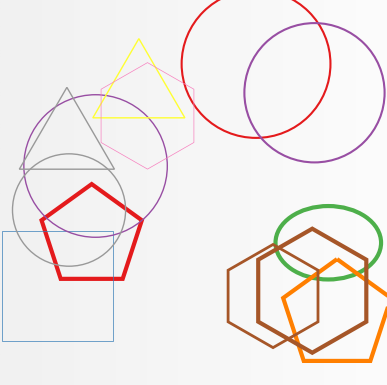[{"shape": "circle", "thickness": 1.5, "radius": 0.96, "center": [0.661, 0.834]}, {"shape": "pentagon", "thickness": 3, "radius": 0.68, "center": [0.237, 0.386]}, {"shape": "square", "thickness": 0.5, "radius": 0.72, "center": [0.148, 0.257]}, {"shape": "oval", "thickness": 3, "radius": 0.68, "center": [0.847, 0.369]}, {"shape": "circle", "thickness": 1.5, "radius": 0.9, "center": [0.812, 0.759]}, {"shape": "circle", "thickness": 1, "radius": 0.93, "center": [0.247, 0.569]}, {"shape": "pentagon", "thickness": 3, "radius": 0.73, "center": [0.87, 0.181]}, {"shape": "triangle", "thickness": 1, "radius": 0.69, "center": [0.358, 0.763]}, {"shape": "hexagon", "thickness": 3, "radius": 0.81, "center": [0.806, 0.245]}, {"shape": "hexagon", "thickness": 2, "radius": 0.67, "center": [0.705, 0.231]}, {"shape": "hexagon", "thickness": 0.5, "radius": 0.69, "center": [0.381, 0.699]}, {"shape": "circle", "thickness": 1, "radius": 0.73, "center": [0.178, 0.454]}, {"shape": "triangle", "thickness": 1, "radius": 0.71, "center": [0.173, 0.631]}]